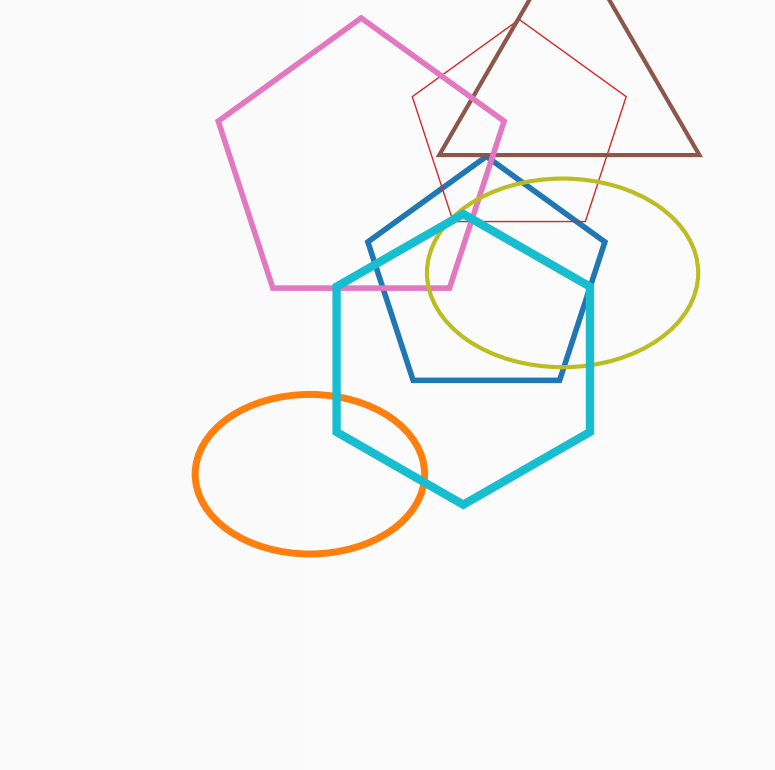[{"shape": "pentagon", "thickness": 2, "radius": 0.8, "center": [0.628, 0.636]}, {"shape": "oval", "thickness": 2.5, "radius": 0.74, "center": [0.4, 0.384]}, {"shape": "pentagon", "thickness": 0.5, "radius": 0.73, "center": [0.67, 0.83]}, {"shape": "triangle", "thickness": 1.5, "radius": 0.97, "center": [0.735, 0.896]}, {"shape": "pentagon", "thickness": 2, "radius": 0.97, "center": [0.466, 0.783]}, {"shape": "oval", "thickness": 1.5, "radius": 0.87, "center": [0.726, 0.646]}, {"shape": "hexagon", "thickness": 3, "radius": 0.94, "center": [0.598, 0.533]}]